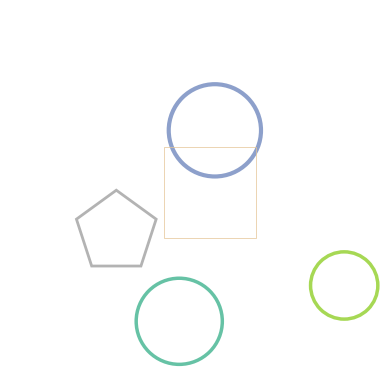[{"shape": "circle", "thickness": 2.5, "radius": 0.56, "center": [0.466, 0.165]}, {"shape": "circle", "thickness": 3, "radius": 0.6, "center": [0.558, 0.661]}, {"shape": "circle", "thickness": 2.5, "radius": 0.44, "center": [0.894, 0.259]}, {"shape": "square", "thickness": 0.5, "radius": 0.6, "center": [0.546, 0.5]}, {"shape": "pentagon", "thickness": 2, "radius": 0.54, "center": [0.302, 0.397]}]